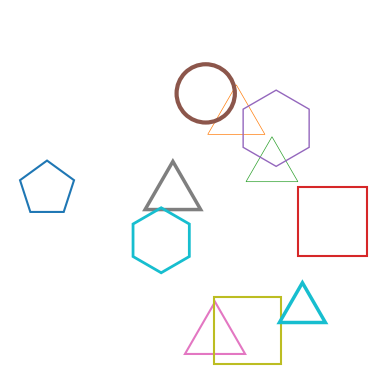[{"shape": "pentagon", "thickness": 1.5, "radius": 0.37, "center": [0.122, 0.509]}, {"shape": "triangle", "thickness": 0.5, "radius": 0.43, "center": [0.614, 0.694]}, {"shape": "triangle", "thickness": 0.5, "radius": 0.39, "center": [0.706, 0.567]}, {"shape": "square", "thickness": 1.5, "radius": 0.45, "center": [0.864, 0.425]}, {"shape": "hexagon", "thickness": 1, "radius": 0.49, "center": [0.717, 0.667]}, {"shape": "circle", "thickness": 3, "radius": 0.38, "center": [0.534, 0.757]}, {"shape": "triangle", "thickness": 1.5, "radius": 0.45, "center": [0.559, 0.126]}, {"shape": "triangle", "thickness": 2.5, "radius": 0.42, "center": [0.449, 0.497]}, {"shape": "square", "thickness": 1.5, "radius": 0.44, "center": [0.642, 0.142]}, {"shape": "hexagon", "thickness": 2, "radius": 0.42, "center": [0.419, 0.376]}, {"shape": "triangle", "thickness": 2.5, "radius": 0.34, "center": [0.785, 0.197]}]